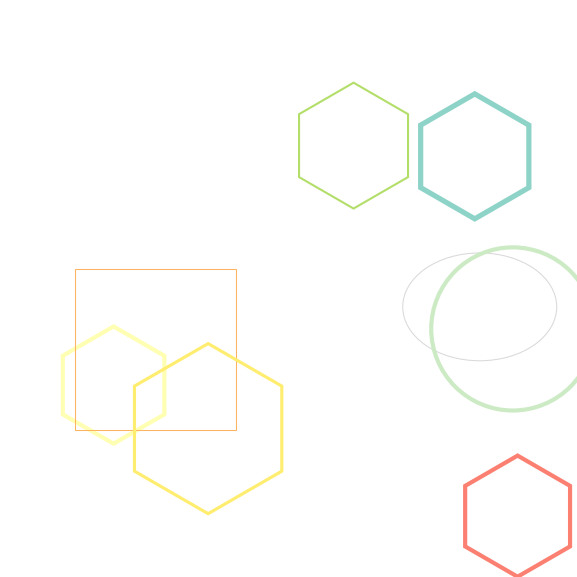[{"shape": "hexagon", "thickness": 2.5, "radius": 0.54, "center": [0.822, 0.728]}, {"shape": "hexagon", "thickness": 2, "radius": 0.51, "center": [0.197, 0.332]}, {"shape": "hexagon", "thickness": 2, "radius": 0.52, "center": [0.896, 0.105]}, {"shape": "square", "thickness": 0.5, "radius": 0.7, "center": [0.269, 0.395]}, {"shape": "hexagon", "thickness": 1, "radius": 0.54, "center": [0.612, 0.747]}, {"shape": "oval", "thickness": 0.5, "radius": 0.67, "center": [0.831, 0.468]}, {"shape": "circle", "thickness": 2, "radius": 0.71, "center": [0.888, 0.43]}, {"shape": "hexagon", "thickness": 1.5, "radius": 0.74, "center": [0.36, 0.257]}]